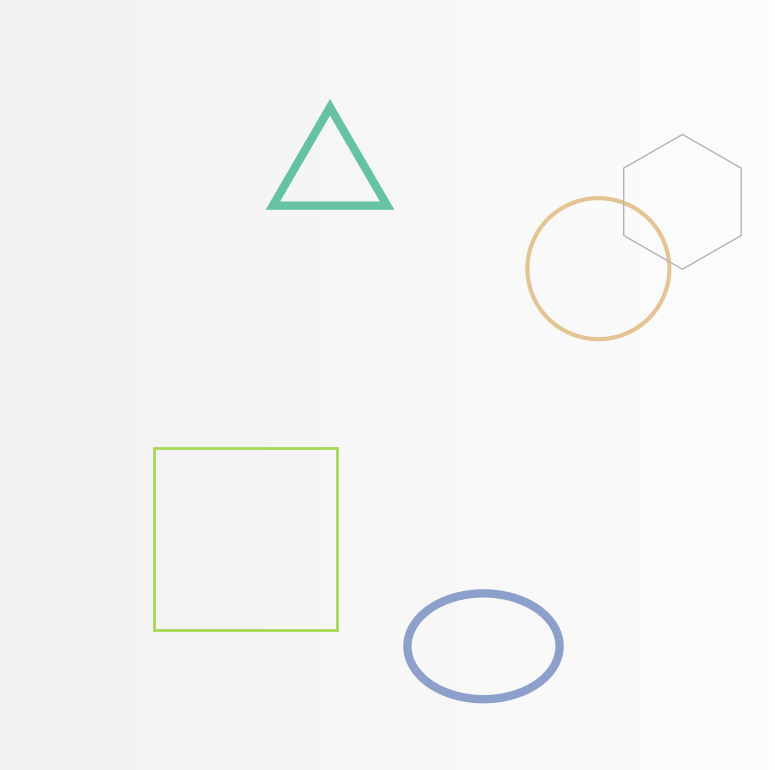[{"shape": "triangle", "thickness": 3, "radius": 0.43, "center": [0.426, 0.776]}, {"shape": "oval", "thickness": 3, "radius": 0.49, "center": [0.624, 0.161]}, {"shape": "square", "thickness": 1, "radius": 0.59, "center": [0.317, 0.3]}, {"shape": "circle", "thickness": 1.5, "radius": 0.46, "center": [0.772, 0.651]}, {"shape": "hexagon", "thickness": 0.5, "radius": 0.44, "center": [0.881, 0.738]}]